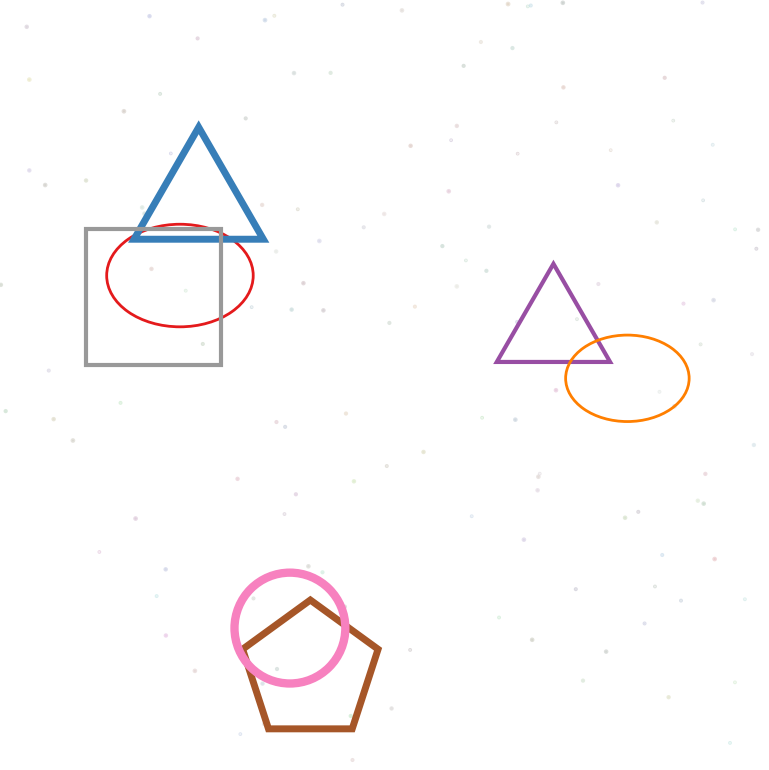[{"shape": "oval", "thickness": 1, "radius": 0.48, "center": [0.234, 0.642]}, {"shape": "triangle", "thickness": 2.5, "radius": 0.48, "center": [0.258, 0.738]}, {"shape": "triangle", "thickness": 1.5, "radius": 0.42, "center": [0.719, 0.572]}, {"shape": "oval", "thickness": 1, "radius": 0.4, "center": [0.815, 0.509]}, {"shape": "pentagon", "thickness": 2.5, "radius": 0.46, "center": [0.403, 0.128]}, {"shape": "circle", "thickness": 3, "radius": 0.36, "center": [0.377, 0.184]}, {"shape": "square", "thickness": 1.5, "radius": 0.44, "center": [0.2, 0.614]}]